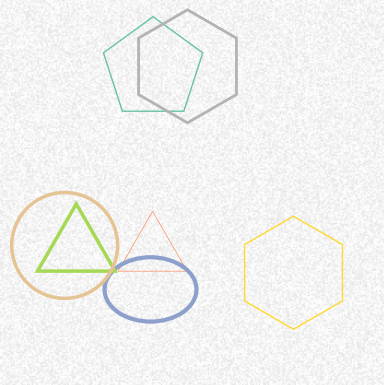[{"shape": "pentagon", "thickness": 1, "radius": 0.68, "center": [0.398, 0.821]}, {"shape": "triangle", "thickness": 0.5, "radius": 0.52, "center": [0.396, 0.347]}, {"shape": "oval", "thickness": 3, "radius": 0.6, "center": [0.391, 0.248]}, {"shape": "triangle", "thickness": 2.5, "radius": 0.58, "center": [0.198, 0.354]}, {"shape": "hexagon", "thickness": 1, "radius": 0.73, "center": [0.762, 0.292]}, {"shape": "circle", "thickness": 2.5, "radius": 0.69, "center": [0.168, 0.362]}, {"shape": "hexagon", "thickness": 2, "radius": 0.73, "center": [0.487, 0.828]}]